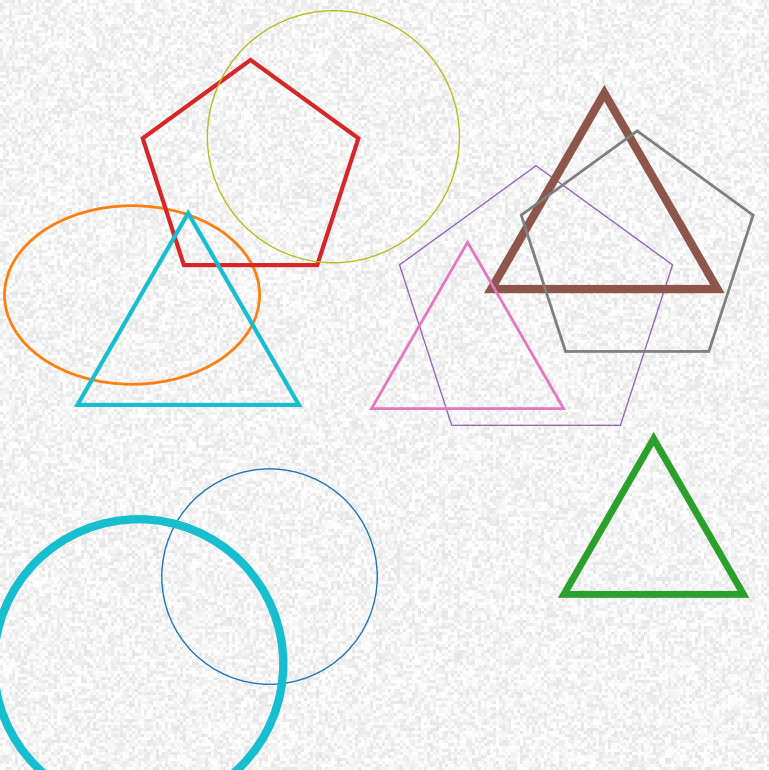[{"shape": "circle", "thickness": 0.5, "radius": 0.7, "center": [0.35, 0.251]}, {"shape": "oval", "thickness": 1, "radius": 0.83, "center": [0.171, 0.617]}, {"shape": "triangle", "thickness": 2.5, "radius": 0.67, "center": [0.849, 0.295]}, {"shape": "pentagon", "thickness": 1.5, "radius": 0.74, "center": [0.325, 0.775]}, {"shape": "pentagon", "thickness": 0.5, "radius": 0.93, "center": [0.696, 0.598]}, {"shape": "triangle", "thickness": 3, "radius": 0.85, "center": [0.785, 0.709]}, {"shape": "triangle", "thickness": 1, "radius": 0.72, "center": [0.607, 0.541]}, {"shape": "pentagon", "thickness": 1, "radius": 0.79, "center": [0.828, 0.672]}, {"shape": "circle", "thickness": 0.5, "radius": 0.82, "center": [0.433, 0.822]}, {"shape": "circle", "thickness": 3, "radius": 0.94, "center": [0.18, 0.138]}, {"shape": "triangle", "thickness": 1.5, "radius": 0.83, "center": [0.244, 0.557]}]